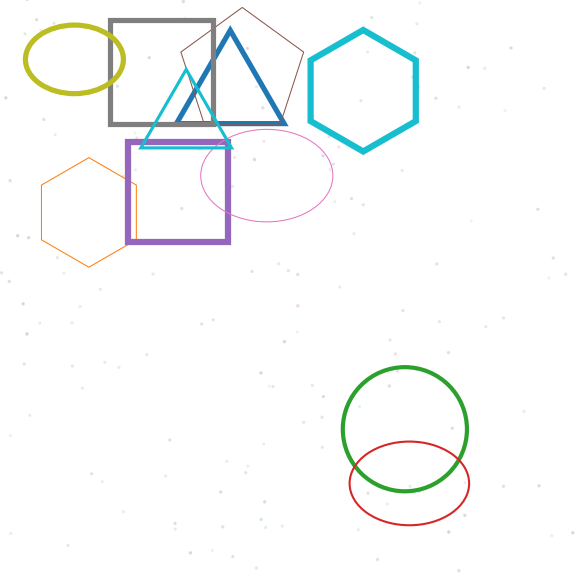[{"shape": "triangle", "thickness": 2.5, "radius": 0.54, "center": [0.399, 0.839]}, {"shape": "hexagon", "thickness": 0.5, "radius": 0.47, "center": [0.154, 0.631]}, {"shape": "circle", "thickness": 2, "radius": 0.54, "center": [0.701, 0.256]}, {"shape": "oval", "thickness": 1, "radius": 0.52, "center": [0.709, 0.162]}, {"shape": "square", "thickness": 3, "radius": 0.43, "center": [0.309, 0.667]}, {"shape": "pentagon", "thickness": 0.5, "radius": 0.56, "center": [0.42, 0.874]}, {"shape": "oval", "thickness": 0.5, "radius": 0.57, "center": [0.462, 0.695]}, {"shape": "square", "thickness": 2.5, "radius": 0.45, "center": [0.279, 0.874]}, {"shape": "oval", "thickness": 2.5, "radius": 0.42, "center": [0.129, 0.896]}, {"shape": "triangle", "thickness": 1.5, "radius": 0.45, "center": [0.322, 0.788]}, {"shape": "hexagon", "thickness": 3, "radius": 0.53, "center": [0.629, 0.842]}]